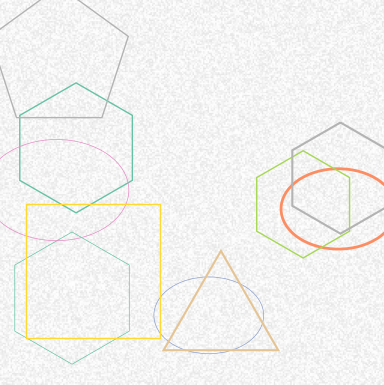[{"shape": "hexagon", "thickness": 1, "radius": 0.84, "center": [0.198, 0.616]}, {"shape": "hexagon", "thickness": 0.5, "radius": 0.86, "center": [0.187, 0.226]}, {"shape": "oval", "thickness": 2, "radius": 0.75, "center": [0.879, 0.457]}, {"shape": "oval", "thickness": 0.5, "radius": 0.71, "center": [0.542, 0.181]}, {"shape": "oval", "thickness": 0.5, "radius": 0.94, "center": [0.147, 0.506]}, {"shape": "hexagon", "thickness": 1, "radius": 0.7, "center": [0.787, 0.469]}, {"shape": "square", "thickness": 1, "radius": 0.87, "center": [0.241, 0.296]}, {"shape": "triangle", "thickness": 1.5, "radius": 0.86, "center": [0.574, 0.176]}, {"shape": "hexagon", "thickness": 1.5, "radius": 0.72, "center": [0.884, 0.537]}, {"shape": "pentagon", "thickness": 1, "radius": 0.94, "center": [0.154, 0.847]}]